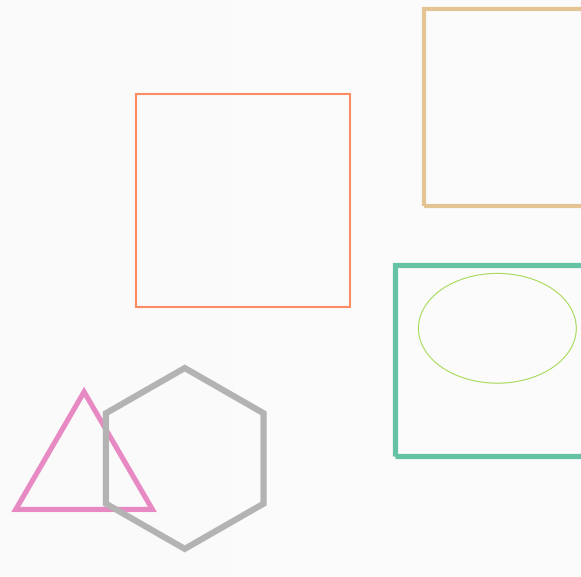[{"shape": "square", "thickness": 2.5, "radius": 0.83, "center": [0.845, 0.375]}, {"shape": "square", "thickness": 1, "radius": 0.92, "center": [0.418, 0.652]}, {"shape": "triangle", "thickness": 2.5, "radius": 0.68, "center": [0.145, 0.185]}, {"shape": "oval", "thickness": 0.5, "radius": 0.68, "center": [0.856, 0.431]}, {"shape": "square", "thickness": 2, "radius": 0.85, "center": [0.899, 0.814]}, {"shape": "hexagon", "thickness": 3, "radius": 0.78, "center": [0.318, 0.205]}]